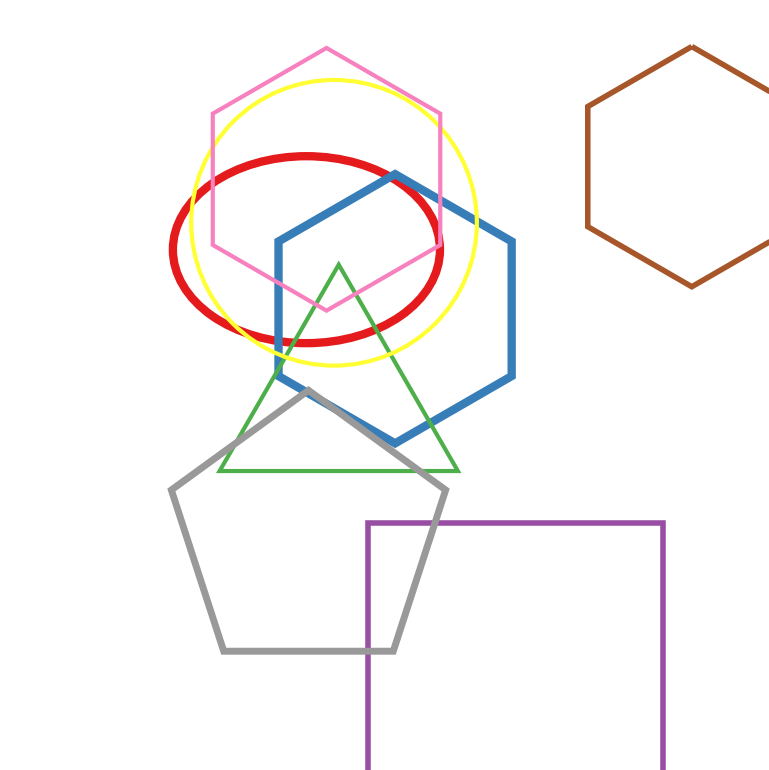[{"shape": "oval", "thickness": 3, "radius": 0.87, "center": [0.398, 0.676]}, {"shape": "hexagon", "thickness": 3, "radius": 0.87, "center": [0.513, 0.599]}, {"shape": "triangle", "thickness": 1.5, "radius": 0.89, "center": [0.44, 0.478]}, {"shape": "square", "thickness": 2, "radius": 0.96, "center": [0.669, 0.13]}, {"shape": "circle", "thickness": 1.5, "radius": 0.93, "center": [0.434, 0.711]}, {"shape": "hexagon", "thickness": 2, "radius": 0.78, "center": [0.898, 0.784]}, {"shape": "hexagon", "thickness": 1.5, "radius": 0.85, "center": [0.424, 0.767]}, {"shape": "pentagon", "thickness": 2.5, "radius": 0.94, "center": [0.401, 0.306]}]